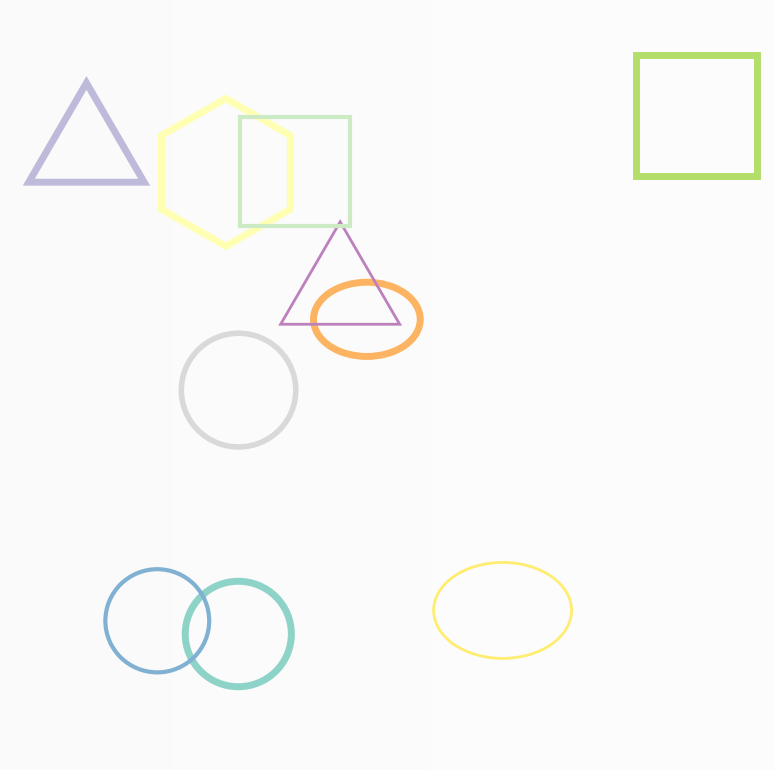[{"shape": "circle", "thickness": 2.5, "radius": 0.34, "center": [0.307, 0.177]}, {"shape": "hexagon", "thickness": 2.5, "radius": 0.48, "center": [0.291, 0.776]}, {"shape": "triangle", "thickness": 2.5, "radius": 0.43, "center": [0.112, 0.806]}, {"shape": "circle", "thickness": 1.5, "radius": 0.33, "center": [0.203, 0.194]}, {"shape": "oval", "thickness": 2.5, "radius": 0.34, "center": [0.473, 0.585]}, {"shape": "square", "thickness": 2.5, "radius": 0.39, "center": [0.899, 0.85]}, {"shape": "circle", "thickness": 2, "radius": 0.37, "center": [0.308, 0.493]}, {"shape": "triangle", "thickness": 1, "radius": 0.44, "center": [0.439, 0.623]}, {"shape": "square", "thickness": 1.5, "radius": 0.35, "center": [0.38, 0.777]}, {"shape": "oval", "thickness": 1, "radius": 0.44, "center": [0.649, 0.207]}]